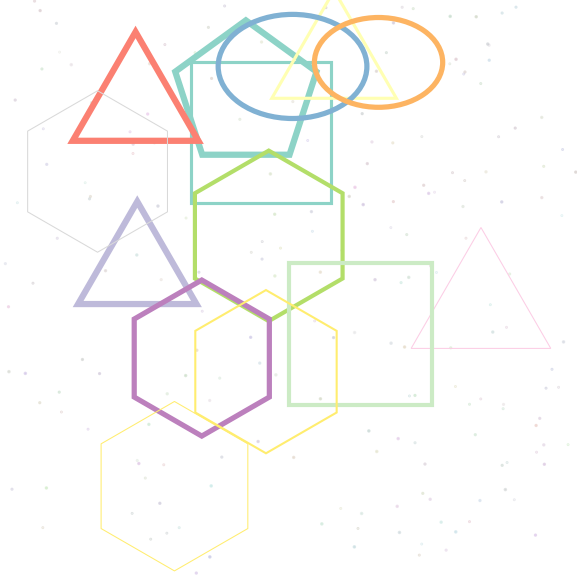[{"shape": "pentagon", "thickness": 3, "radius": 0.64, "center": [0.426, 0.835]}, {"shape": "square", "thickness": 1.5, "radius": 0.61, "center": [0.452, 0.77]}, {"shape": "triangle", "thickness": 1.5, "radius": 0.62, "center": [0.579, 0.891]}, {"shape": "triangle", "thickness": 3, "radius": 0.59, "center": [0.238, 0.532]}, {"shape": "triangle", "thickness": 3, "radius": 0.63, "center": [0.235, 0.818]}, {"shape": "oval", "thickness": 2.5, "radius": 0.64, "center": [0.507, 0.884]}, {"shape": "oval", "thickness": 2.5, "radius": 0.56, "center": [0.656, 0.891]}, {"shape": "hexagon", "thickness": 2, "radius": 0.74, "center": [0.465, 0.591]}, {"shape": "triangle", "thickness": 0.5, "radius": 0.7, "center": [0.833, 0.466]}, {"shape": "hexagon", "thickness": 0.5, "radius": 0.7, "center": [0.169, 0.702]}, {"shape": "hexagon", "thickness": 2.5, "radius": 0.68, "center": [0.349, 0.379]}, {"shape": "square", "thickness": 2, "radius": 0.62, "center": [0.625, 0.421]}, {"shape": "hexagon", "thickness": 1, "radius": 0.71, "center": [0.461, 0.356]}, {"shape": "hexagon", "thickness": 0.5, "radius": 0.73, "center": [0.302, 0.157]}]